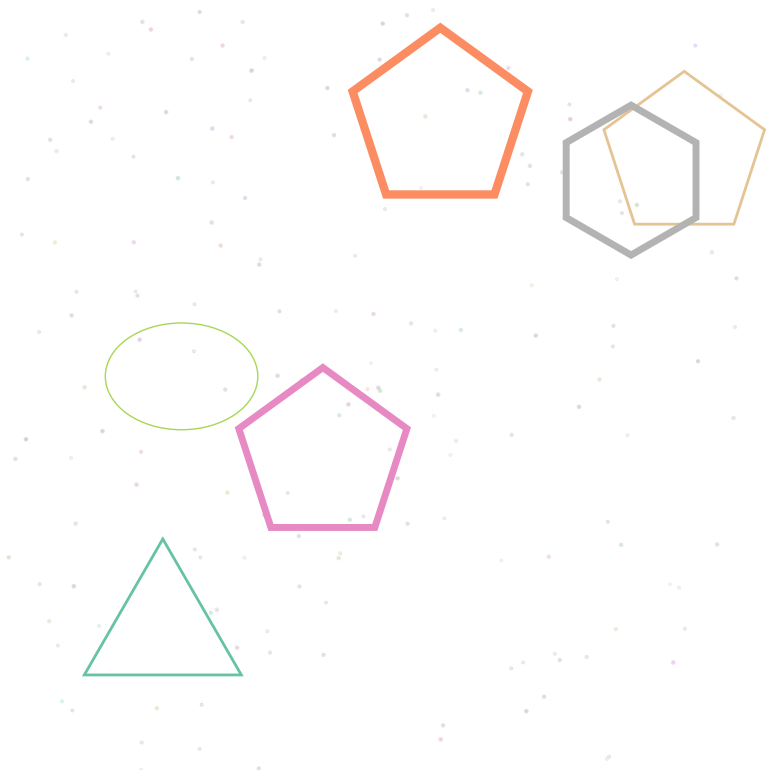[{"shape": "triangle", "thickness": 1, "radius": 0.59, "center": [0.211, 0.182]}, {"shape": "pentagon", "thickness": 3, "radius": 0.6, "center": [0.572, 0.844]}, {"shape": "pentagon", "thickness": 2.5, "radius": 0.57, "center": [0.419, 0.408]}, {"shape": "oval", "thickness": 0.5, "radius": 0.5, "center": [0.236, 0.511]}, {"shape": "pentagon", "thickness": 1, "radius": 0.55, "center": [0.889, 0.798]}, {"shape": "hexagon", "thickness": 2.5, "radius": 0.49, "center": [0.82, 0.766]}]